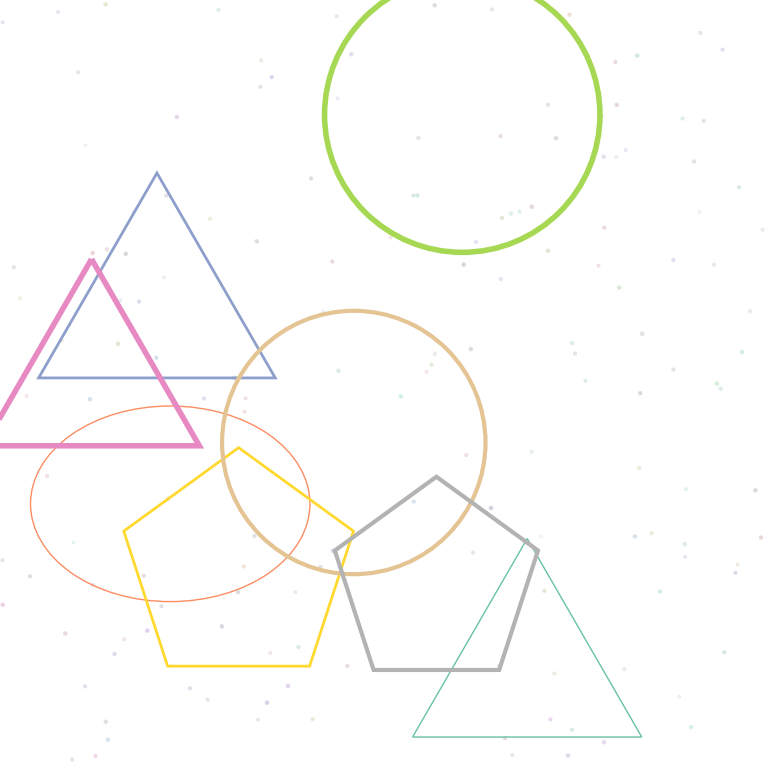[{"shape": "triangle", "thickness": 0.5, "radius": 0.86, "center": [0.685, 0.129]}, {"shape": "oval", "thickness": 0.5, "radius": 0.91, "center": [0.221, 0.346]}, {"shape": "triangle", "thickness": 1, "radius": 0.89, "center": [0.204, 0.598]}, {"shape": "triangle", "thickness": 2, "radius": 0.81, "center": [0.119, 0.502]}, {"shape": "circle", "thickness": 2, "radius": 0.89, "center": [0.6, 0.851]}, {"shape": "pentagon", "thickness": 1, "radius": 0.78, "center": [0.31, 0.262]}, {"shape": "circle", "thickness": 1.5, "radius": 0.86, "center": [0.459, 0.425]}, {"shape": "pentagon", "thickness": 1.5, "radius": 0.69, "center": [0.567, 0.242]}]